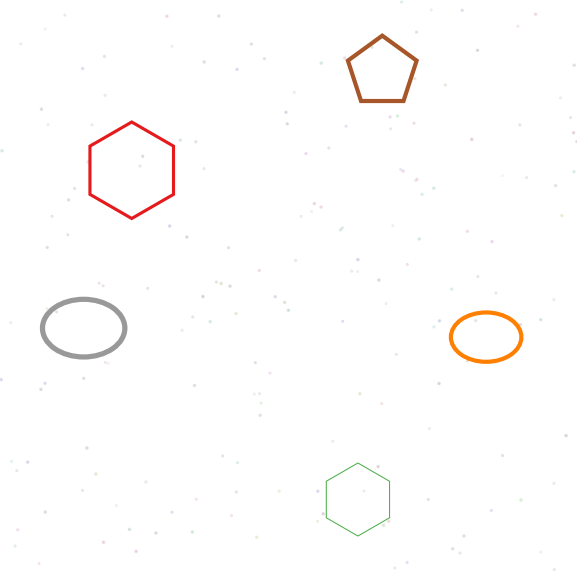[{"shape": "hexagon", "thickness": 1.5, "radius": 0.42, "center": [0.228, 0.704]}, {"shape": "hexagon", "thickness": 0.5, "radius": 0.32, "center": [0.62, 0.134]}, {"shape": "oval", "thickness": 2, "radius": 0.31, "center": [0.842, 0.415]}, {"shape": "pentagon", "thickness": 2, "radius": 0.31, "center": [0.662, 0.875]}, {"shape": "oval", "thickness": 2.5, "radius": 0.36, "center": [0.145, 0.431]}]